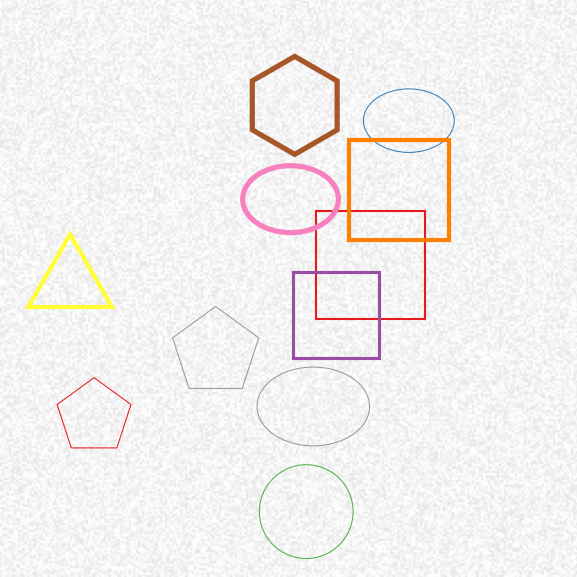[{"shape": "pentagon", "thickness": 0.5, "radius": 0.34, "center": [0.163, 0.278]}, {"shape": "square", "thickness": 1, "radius": 0.47, "center": [0.641, 0.541]}, {"shape": "oval", "thickness": 0.5, "radius": 0.39, "center": [0.708, 0.79]}, {"shape": "circle", "thickness": 0.5, "radius": 0.41, "center": [0.53, 0.113]}, {"shape": "square", "thickness": 1.5, "radius": 0.37, "center": [0.582, 0.454]}, {"shape": "square", "thickness": 2, "radius": 0.43, "center": [0.691, 0.67]}, {"shape": "triangle", "thickness": 2, "radius": 0.42, "center": [0.121, 0.509]}, {"shape": "hexagon", "thickness": 2.5, "radius": 0.42, "center": [0.51, 0.817]}, {"shape": "oval", "thickness": 2.5, "radius": 0.41, "center": [0.503, 0.654]}, {"shape": "pentagon", "thickness": 0.5, "radius": 0.39, "center": [0.373, 0.39]}, {"shape": "oval", "thickness": 0.5, "radius": 0.49, "center": [0.542, 0.295]}]